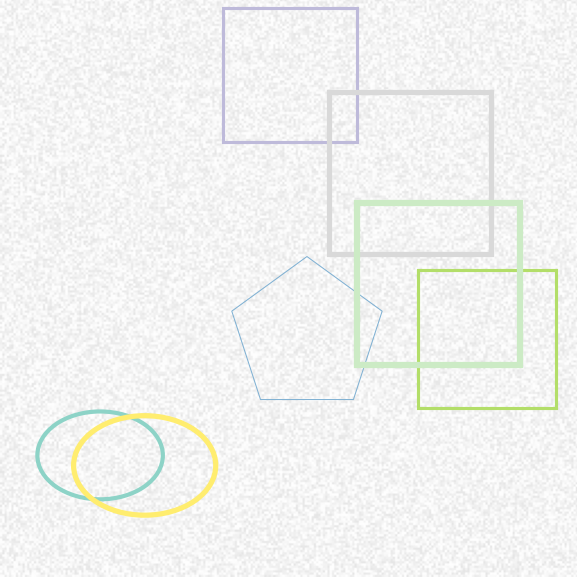[{"shape": "oval", "thickness": 2, "radius": 0.54, "center": [0.173, 0.211]}, {"shape": "square", "thickness": 1.5, "radius": 0.58, "center": [0.502, 0.87]}, {"shape": "pentagon", "thickness": 0.5, "radius": 0.68, "center": [0.532, 0.418]}, {"shape": "square", "thickness": 1.5, "radius": 0.6, "center": [0.843, 0.412]}, {"shape": "square", "thickness": 2.5, "radius": 0.7, "center": [0.711, 0.7]}, {"shape": "square", "thickness": 3, "radius": 0.7, "center": [0.759, 0.507]}, {"shape": "oval", "thickness": 2.5, "radius": 0.62, "center": [0.251, 0.193]}]